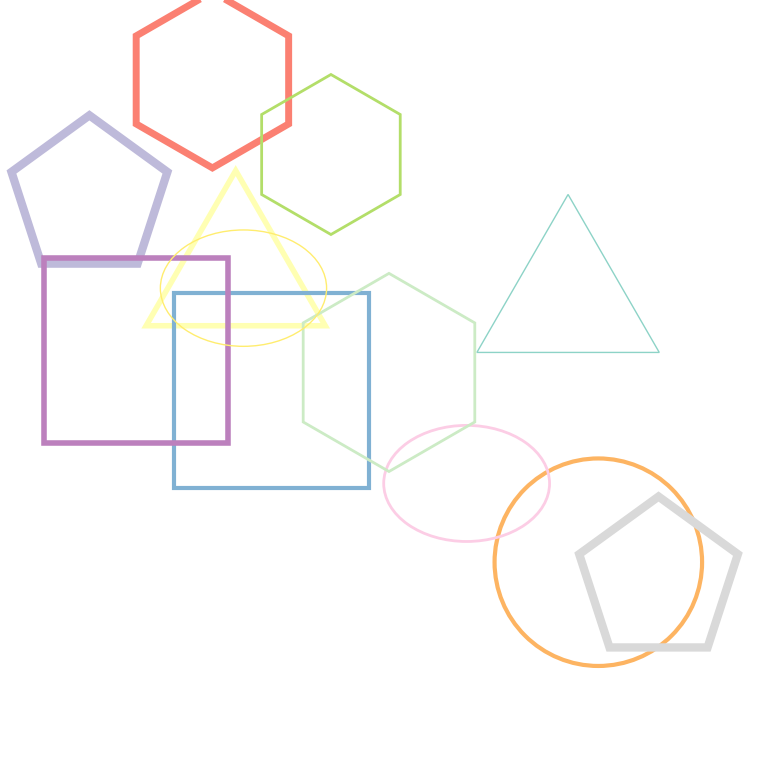[{"shape": "triangle", "thickness": 0.5, "radius": 0.68, "center": [0.738, 0.611]}, {"shape": "triangle", "thickness": 2, "radius": 0.67, "center": [0.306, 0.644]}, {"shape": "pentagon", "thickness": 3, "radius": 0.53, "center": [0.116, 0.744]}, {"shape": "hexagon", "thickness": 2.5, "radius": 0.57, "center": [0.276, 0.896]}, {"shape": "square", "thickness": 1.5, "radius": 0.63, "center": [0.353, 0.492]}, {"shape": "circle", "thickness": 1.5, "radius": 0.67, "center": [0.777, 0.27]}, {"shape": "hexagon", "thickness": 1, "radius": 0.52, "center": [0.43, 0.799]}, {"shape": "oval", "thickness": 1, "radius": 0.54, "center": [0.606, 0.372]}, {"shape": "pentagon", "thickness": 3, "radius": 0.54, "center": [0.855, 0.247]}, {"shape": "square", "thickness": 2, "radius": 0.6, "center": [0.177, 0.545]}, {"shape": "hexagon", "thickness": 1, "radius": 0.64, "center": [0.505, 0.516]}, {"shape": "oval", "thickness": 0.5, "radius": 0.54, "center": [0.316, 0.626]}]